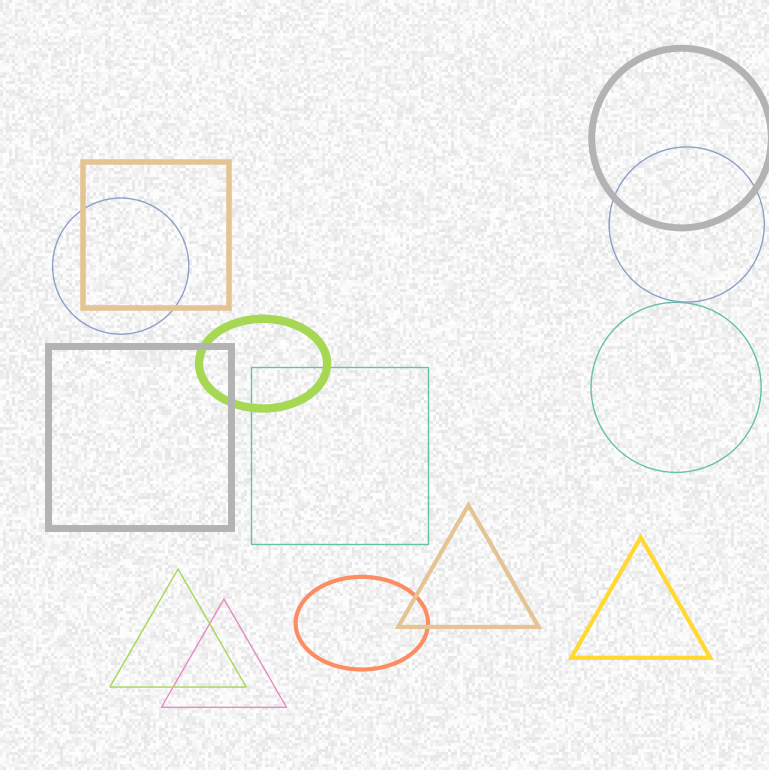[{"shape": "square", "thickness": 0.5, "radius": 0.57, "center": [0.441, 0.409]}, {"shape": "circle", "thickness": 0.5, "radius": 0.55, "center": [0.878, 0.497]}, {"shape": "oval", "thickness": 1.5, "radius": 0.43, "center": [0.47, 0.191]}, {"shape": "circle", "thickness": 0.5, "radius": 0.44, "center": [0.157, 0.654]}, {"shape": "circle", "thickness": 0.5, "radius": 0.5, "center": [0.892, 0.708]}, {"shape": "triangle", "thickness": 0.5, "radius": 0.47, "center": [0.291, 0.128]}, {"shape": "triangle", "thickness": 0.5, "radius": 0.51, "center": [0.231, 0.159]}, {"shape": "oval", "thickness": 3, "radius": 0.42, "center": [0.342, 0.528]}, {"shape": "triangle", "thickness": 1.5, "radius": 0.52, "center": [0.832, 0.198]}, {"shape": "triangle", "thickness": 1.5, "radius": 0.53, "center": [0.608, 0.239]}, {"shape": "square", "thickness": 2, "radius": 0.47, "center": [0.202, 0.695]}, {"shape": "square", "thickness": 2.5, "radius": 0.59, "center": [0.181, 0.433]}, {"shape": "circle", "thickness": 2.5, "radius": 0.58, "center": [0.885, 0.821]}]